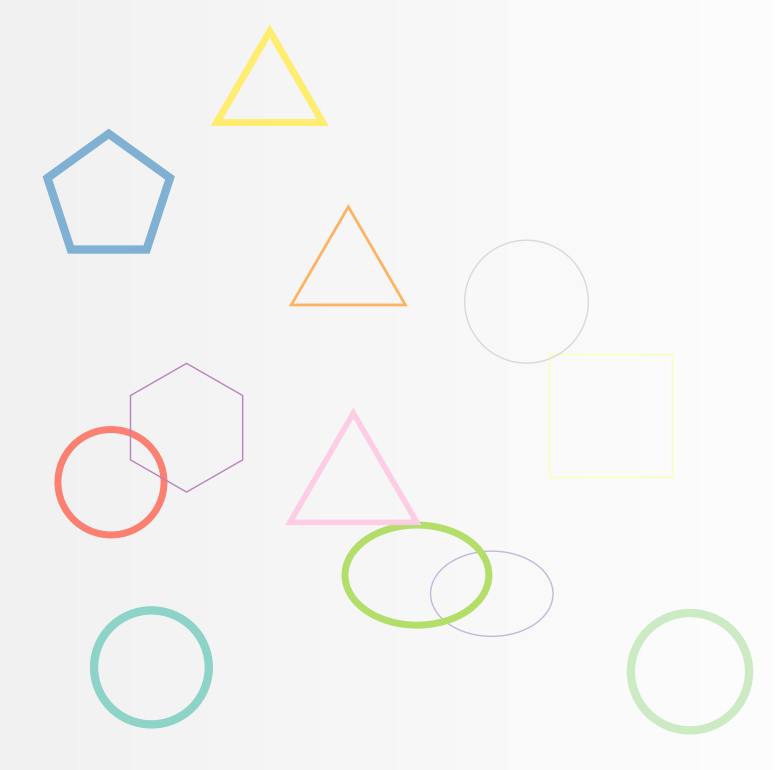[{"shape": "circle", "thickness": 3, "radius": 0.37, "center": [0.195, 0.133]}, {"shape": "square", "thickness": 0.5, "radius": 0.4, "center": [0.787, 0.46]}, {"shape": "oval", "thickness": 0.5, "radius": 0.4, "center": [0.635, 0.229]}, {"shape": "circle", "thickness": 2.5, "radius": 0.34, "center": [0.143, 0.374]}, {"shape": "pentagon", "thickness": 3, "radius": 0.42, "center": [0.14, 0.743]}, {"shape": "triangle", "thickness": 1, "radius": 0.43, "center": [0.449, 0.646]}, {"shape": "oval", "thickness": 2.5, "radius": 0.46, "center": [0.538, 0.253]}, {"shape": "triangle", "thickness": 2, "radius": 0.47, "center": [0.456, 0.369]}, {"shape": "circle", "thickness": 0.5, "radius": 0.4, "center": [0.679, 0.608]}, {"shape": "hexagon", "thickness": 0.5, "radius": 0.42, "center": [0.241, 0.445]}, {"shape": "circle", "thickness": 3, "radius": 0.38, "center": [0.89, 0.128]}, {"shape": "triangle", "thickness": 2.5, "radius": 0.4, "center": [0.348, 0.88]}]